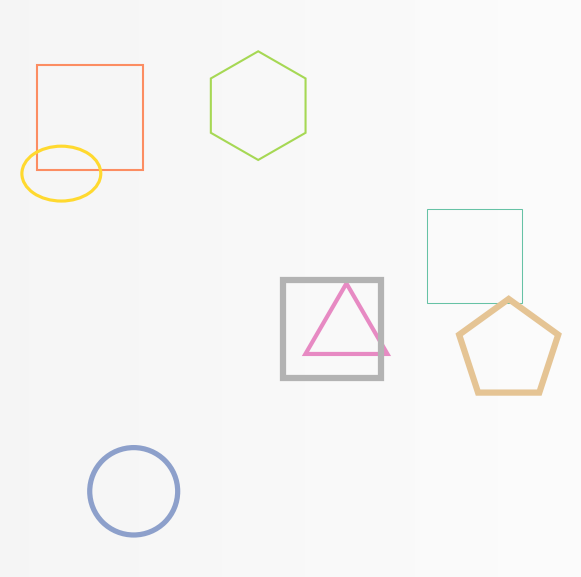[{"shape": "square", "thickness": 0.5, "radius": 0.41, "center": [0.816, 0.556]}, {"shape": "square", "thickness": 1, "radius": 0.46, "center": [0.155, 0.796]}, {"shape": "circle", "thickness": 2.5, "radius": 0.38, "center": [0.23, 0.148]}, {"shape": "triangle", "thickness": 2, "radius": 0.41, "center": [0.596, 0.427]}, {"shape": "hexagon", "thickness": 1, "radius": 0.47, "center": [0.444, 0.816]}, {"shape": "oval", "thickness": 1.5, "radius": 0.34, "center": [0.106, 0.699]}, {"shape": "pentagon", "thickness": 3, "radius": 0.45, "center": [0.875, 0.392]}, {"shape": "square", "thickness": 3, "radius": 0.42, "center": [0.571, 0.43]}]